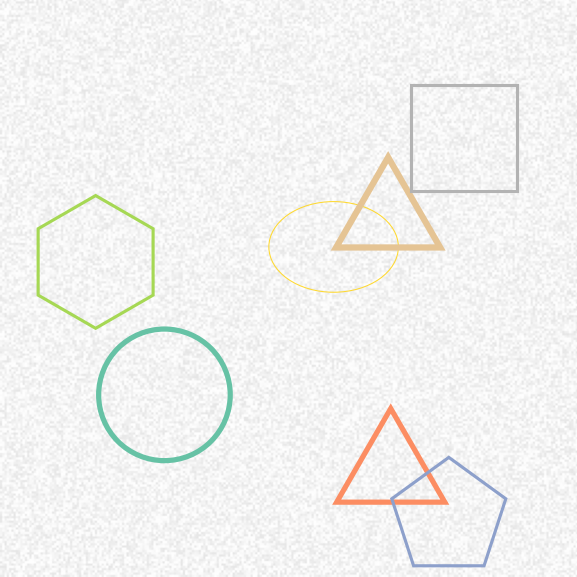[{"shape": "circle", "thickness": 2.5, "radius": 0.57, "center": [0.285, 0.315]}, {"shape": "triangle", "thickness": 2.5, "radius": 0.54, "center": [0.677, 0.184]}, {"shape": "pentagon", "thickness": 1.5, "radius": 0.52, "center": [0.777, 0.103]}, {"shape": "hexagon", "thickness": 1.5, "radius": 0.57, "center": [0.166, 0.546]}, {"shape": "oval", "thickness": 0.5, "radius": 0.56, "center": [0.578, 0.572]}, {"shape": "triangle", "thickness": 3, "radius": 0.52, "center": [0.672, 0.623]}, {"shape": "square", "thickness": 1.5, "radius": 0.46, "center": [0.803, 0.76]}]